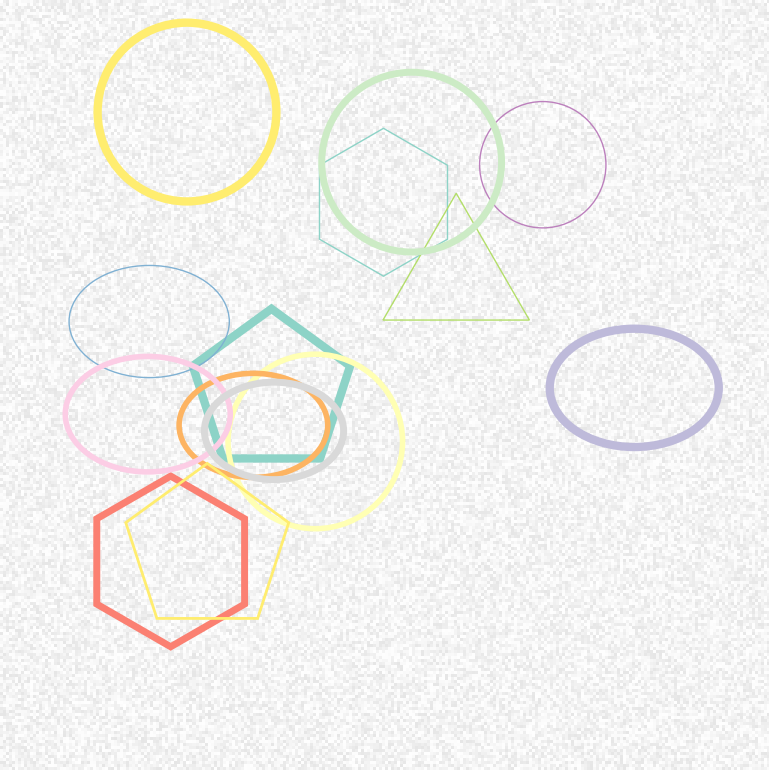[{"shape": "hexagon", "thickness": 0.5, "radius": 0.48, "center": [0.498, 0.737]}, {"shape": "pentagon", "thickness": 3, "radius": 0.54, "center": [0.353, 0.492]}, {"shape": "circle", "thickness": 2, "radius": 0.57, "center": [0.409, 0.427]}, {"shape": "oval", "thickness": 3, "radius": 0.55, "center": [0.824, 0.496]}, {"shape": "hexagon", "thickness": 2.5, "radius": 0.55, "center": [0.222, 0.271]}, {"shape": "oval", "thickness": 0.5, "radius": 0.52, "center": [0.194, 0.582]}, {"shape": "oval", "thickness": 2, "radius": 0.48, "center": [0.329, 0.448]}, {"shape": "triangle", "thickness": 0.5, "radius": 0.55, "center": [0.592, 0.639]}, {"shape": "oval", "thickness": 2, "radius": 0.54, "center": [0.192, 0.462]}, {"shape": "oval", "thickness": 2.5, "radius": 0.45, "center": [0.356, 0.44]}, {"shape": "circle", "thickness": 0.5, "radius": 0.41, "center": [0.705, 0.786]}, {"shape": "circle", "thickness": 2.5, "radius": 0.58, "center": [0.535, 0.789]}, {"shape": "pentagon", "thickness": 1, "radius": 0.56, "center": [0.269, 0.287]}, {"shape": "circle", "thickness": 3, "radius": 0.58, "center": [0.243, 0.854]}]